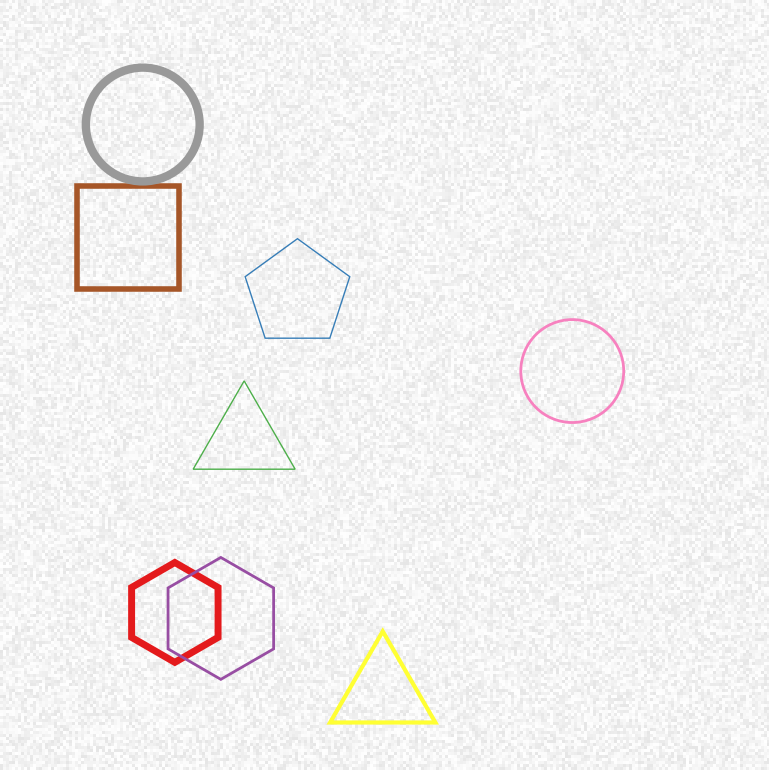[{"shape": "hexagon", "thickness": 2.5, "radius": 0.32, "center": [0.227, 0.205]}, {"shape": "pentagon", "thickness": 0.5, "radius": 0.36, "center": [0.386, 0.619]}, {"shape": "triangle", "thickness": 0.5, "radius": 0.38, "center": [0.317, 0.429]}, {"shape": "hexagon", "thickness": 1, "radius": 0.4, "center": [0.287, 0.197]}, {"shape": "triangle", "thickness": 1.5, "radius": 0.39, "center": [0.497, 0.101]}, {"shape": "square", "thickness": 2, "radius": 0.33, "center": [0.166, 0.691]}, {"shape": "circle", "thickness": 1, "radius": 0.33, "center": [0.743, 0.518]}, {"shape": "circle", "thickness": 3, "radius": 0.37, "center": [0.185, 0.838]}]